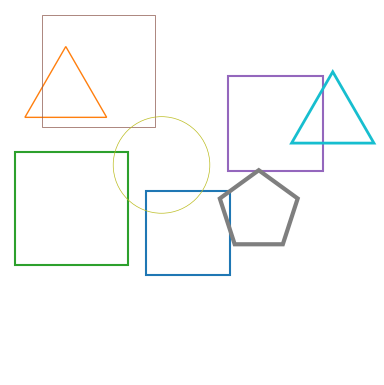[{"shape": "square", "thickness": 1.5, "radius": 0.55, "center": [0.489, 0.395]}, {"shape": "triangle", "thickness": 1, "radius": 0.61, "center": [0.171, 0.757]}, {"shape": "square", "thickness": 1.5, "radius": 0.73, "center": [0.186, 0.458]}, {"shape": "square", "thickness": 1.5, "radius": 0.62, "center": [0.716, 0.679]}, {"shape": "square", "thickness": 0.5, "radius": 0.73, "center": [0.256, 0.815]}, {"shape": "pentagon", "thickness": 3, "radius": 0.53, "center": [0.672, 0.452]}, {"shape": "circle", "thickness": 0.5, "radius": 0.63, "center": [0.42, 0.572]}, {"shape": "triangle", "thickness": 2, "radius": 0.62, "center": [0.864, 0.69]}]